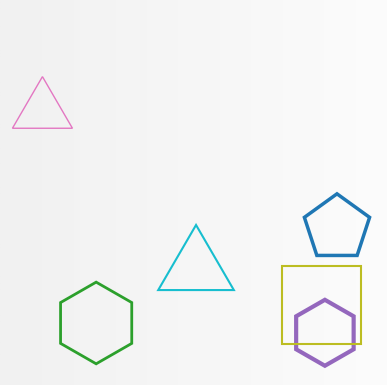[{"shape": "pentagon", "thickness": 2.5, "radius": 0.44, "center": [0.87, 0.408]}, {"shape": "hexagon", "thickness": 2, "radius": 0.53, "center": [0.248, 0.161]}, {"shape": "hexagon", "thickness": 3, "radius": 0.43, "center": [0.838, 0.136]}, {"shape": "triangle", "thickness": 1, "radius": 0.45, "center": [0.11, 0.712]}, {"shape": "square", "thickness": 1.5, "radius": 0.51, "center": [0.829, 0.208]}, {"shape": "triangle", "thickness": 1.5, "radius": 0.56, "center": [0.506, 0.303]}]